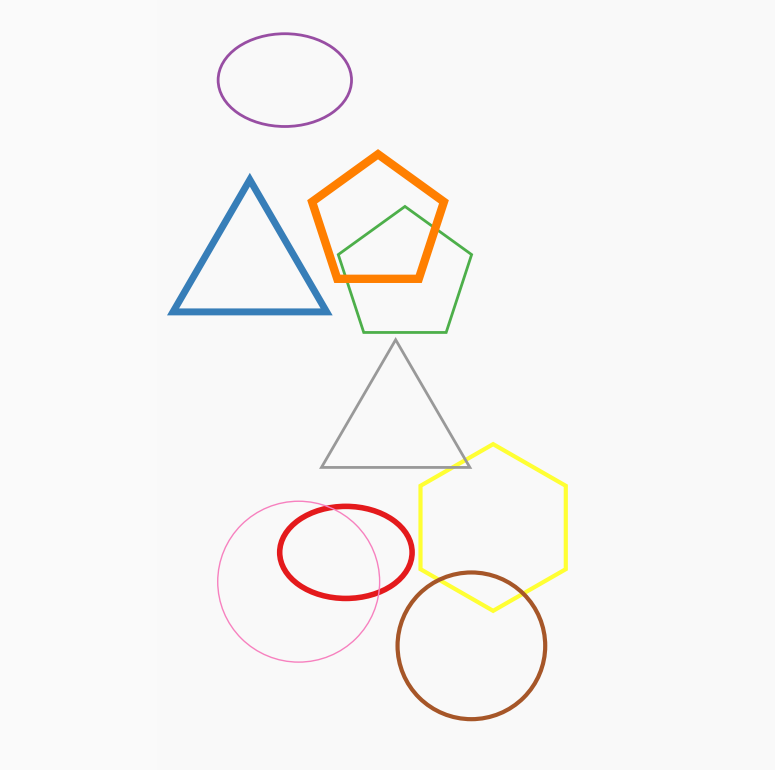[{"shape": "oval", "thickness": 2, "radius": 0.43, "center": [0.446, 0.283]}, {"shape": "triangle", "thickness": 2.5, "radius": 0.57, "center": [0.322, 0.652]}, {"shape": "pentagon", "thickness": 1, "radius": 0.45, "center": [0.523, 0.641]}, {"shape": "oval", "thickness": 1, "radius": 0.43, "center": [0.368, 0.896]}, {"shape": "pentagon", "thickness": 3, "radius": 0.45, "center": [0.488, 0.71]}, {"shape": "hexagon", "thickness": 1.5, "radius": 0.54, "center": [0.636, 0.315]}, {"shape": "circle", "thickness": 1.5, "radius": 0.48, "center": [0.608, 0.161]}, {"shape": "circle", "thickness": 0.5, "radius": 0.52, "center": [0.385, 0.245]}, {"shape": "triangle", "thickness": 1, "radius": 0.55, "center": [0.511, 0.448]}]